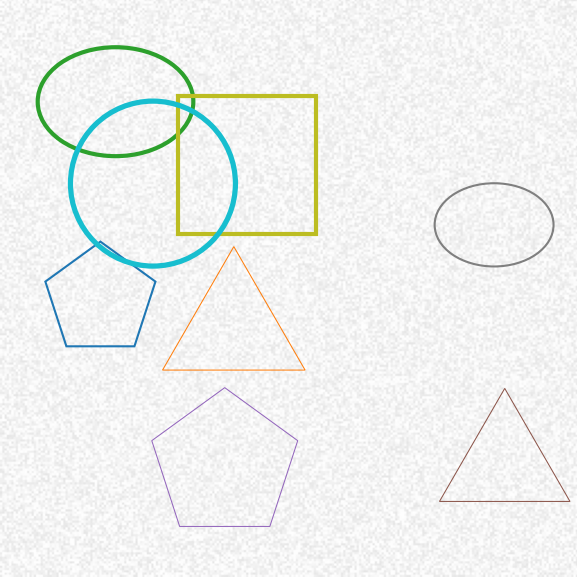[{"shape": "pentagon", "thickness": 1, "radius": 0.5, "center": [0.174, 0.481]}, {"shape": "triangle", "thickness": 0.5, "radius": 0.71, "center": [0.405, 0.43]}, {"shape": "oval", "thickness": 2, "radius": 0.67, "center": [0.2, 0.823]}, {"shape": "pentagon", "thickness": 0.5, "radius": 0.66, "center": [0.389, 0.195]}, {"shape": "triangle", "thickness": 0.5, "radius": 0.65, "center": [0.874, 0.196]}, {"shape": "oval", "thickness": 1, "radius": 0.51, "center": [0.856, 0.61]}, {"shape": "square", "thickness": 2, "radius": 0.6, "center": [0.428, 0.714]}, {"shape": "circle", "thickness": 2.5, "radius": 0.71, "center": [0.265, 0.681]}]